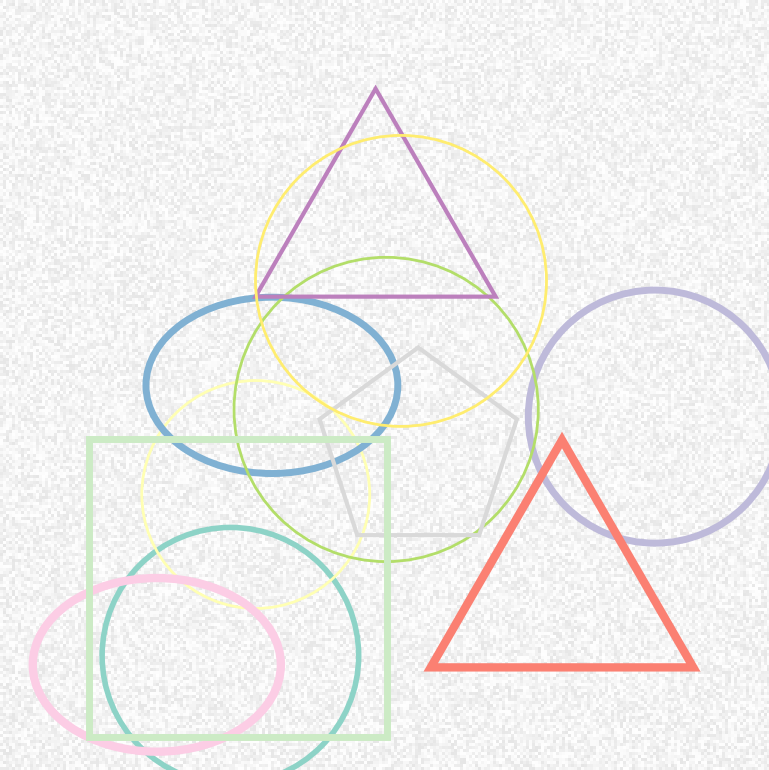[{"shape": "circle", "thickness": 2, "radius": 0.83, "center": [0.299, 0.148]}, {"shape": "circle", "thickness": 1, "radius": 0.74, "center": [0.332, 0.358]}, {"shape": "circle", "thickness": 2.5, "radius": 0.82, "center": [0.85, 0.459]}, {"shape": "triangle", "thickness": 3, "radius": 0.98, "center": [0.73, 0.232]}, {"shape": "oval", "thickness": 2.5, "radius": 0.82, "center": [0.353, 0.5]}, {"shape": "circle", "thickness": 1, "radius": 0.99, "center": [0.502, 0.468]}, {"shape": "oval", "thickness": 3, "radius": 0.81, "center": [0.204, 0.137]}, {"shape": "pentagon", "thickness": 1.5, "radius": 0.67, "center": [0.543, 0.414]}, {"shape": "triangle", "thickness": 1.5, "radius": 0.9, "center": [0.488, 0.705]}, {"shape": "square", "thickness": 2.5, "radius": 0.97, "center": [0.309, 0.236]}, {"shape": "circle", "thickness": 1, "radius": 0.94, "center": [0.521, 0.635]}]